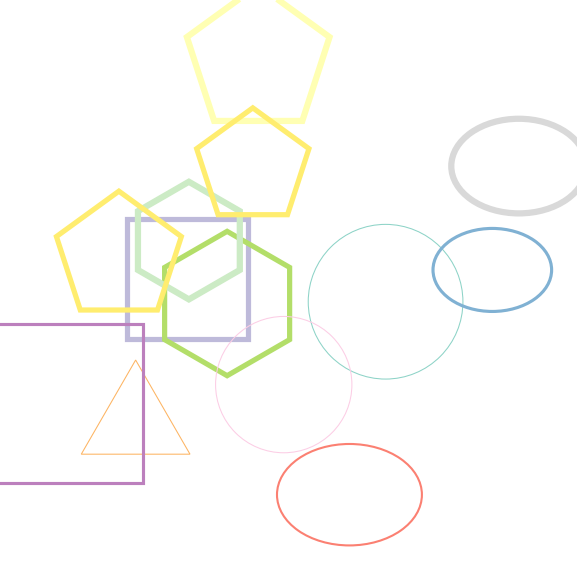[{"shape": "circle", "thickness": 0.5, "radius": 0.67, "center": [0.668, 0.477]}, {"shape": "pentagon", "thickness": 3, "radius": 0.65, "center": [0.447, 0.895]}, {"shape": "square", "thickness": 2.5, "radius": 0.52, "center": [0.325, 0.516]}, {"shape": "oval", "thickness": 1, "radius": 0.63, "center": [0.605, 0.143]}, {"shape": "oval", "thickness": 1.5, "radius": 0.51, "center": [0.852, 0.532]}, {"shape": "triangle", "thickness": 0.5, "radius": 0.54, "center": [0.235, 0.267]}, {"shape": "hexagon", "thickness": 2.5, "radius": 0.62, "center": [0.393, 0.474]}, {"shape": "circle", "thickness": 0.5, "radius": 0.59, "center": [0.491, 0.333]}, {"shape": "oval", "thickness": 3, "radius": 0.59, "center": [0.898, 0.712]}, {"shape": "square", "thickness": 1.5, "radius": 0.69, "center": [0.11, 0.301]}, {"shape": "hexagon", "thickness": 3, "radius": 0.51, "center": [0.327, 0.583]}, {"shape": "pentagon", "thickness": 2.5, "radius": 0.51, "center": [0.438, 0.71]}, {"shape": "pentagon", "thickness": 2.5, "radius": 0.57, "center": [0.206, 0.554]}]